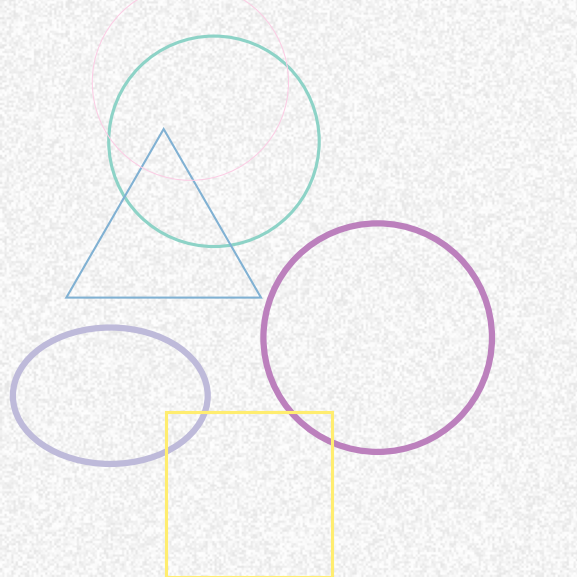[{"shape": "circle", "thickness": 1.5, "radius": 0.91, "center": [0.37, 0.754]}, {"shape": "oval", "thickness": 3, "radius": 0.84, "center": [0.191, 0.314]}, {"shape": "triangle", "thickness": 1, "radius": 0.97, "center": [0.283, 0.581]}, {"shape": "circle", "thickness": 0.5, "radius": 0.85, "center": [0.33, 0.857]}, {"shape": "circle", "thickness": 3, "radius": 0.99, "center": [0.654, 0.414]}, {"shape": "square", "thickness": 1.5, "radius": 0.72, "center": [0.432, 0.143]}]